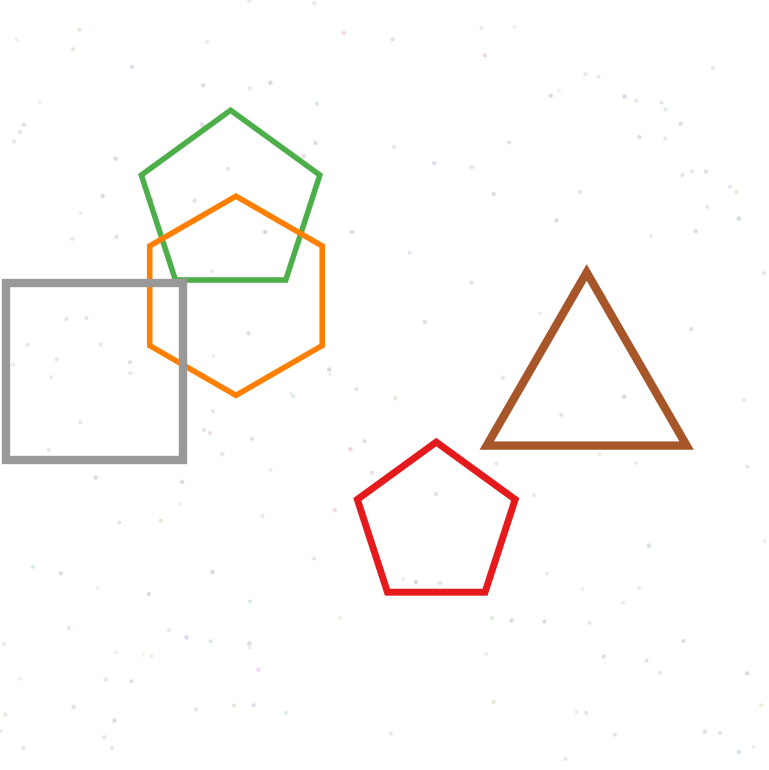[{"shape": "pentagon", "thickness": 2.5, "radius": 0.54, "center": [0.567, 0.318]}, {"shape": "pentagon", "thickness": 2, "radius": 0.61, "center": [0.299, 0.735]}, {"shape": "hexagon", "thickness": 2, "radius": 0.65, "center": [0.306, 0.616]}, {"shape": "triangle", "thickness": 3, "radius": 0.75, "center": [0.762, 0.496]}, {"shape": "square", "thickness": 3, "radius": 0.58, "center": [0.122, 0.517]}]